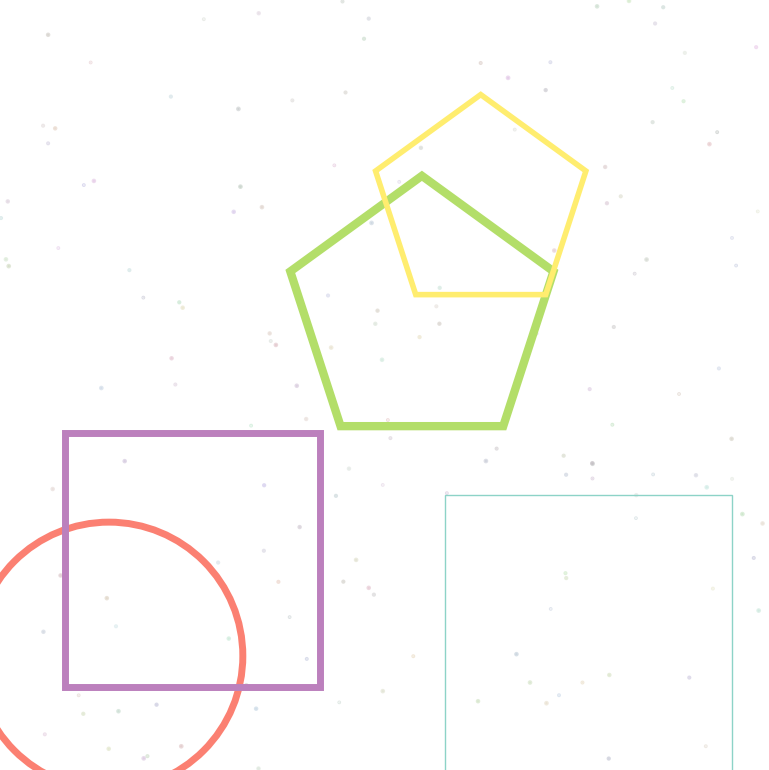[{"shape": "square", "thickness": 0.5, "radius": 0.93, "center": [0.764, 0.171]}, {"shape": "circle", "thickness": 2.5, "radius": 0.87, "center": [0.142, 0.148]}, {"shape": "pentagon", "thickness": 3, "radius": 0.9, "center": [0.548, 0.592]}, {"shape": "square", "thickness": 2.5, "radius": 0.83, "center": [0.25, 0.273]}, {"shape": "pentagon", "thickness": 2, "radius": 0.72, "center": [0.624, 0.734]}]